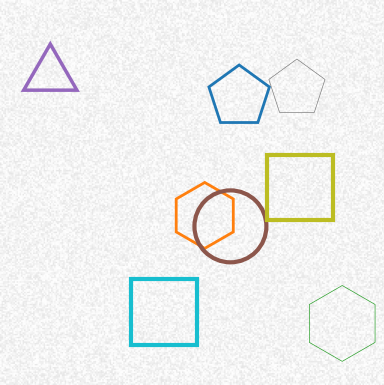[{"shape": "pentagon", "thickness": 2, "radius": 0.41, "center": [0.621, 0.749]}, {"shape": "hexagon", "thickness": 2, "radius": 0.43, "center": [0.532, 0.44]}, {"shape": "hexagon", "thickness": 0.5, "radius": 0.49, "center": [0.889, 0.16]}, {"shape": "triangle", "thickness": 2.5, "radius": 0.4, "center": [0.131, 0.806]}, {"shape": "circle", "thickness": 3, "radius": 0.47, "center": [0.598, 0.412]}, {"shape": "pentagon", "thickness": 0.5, "radius": 0.38, "center": [0.771, 0.77]}, {"shape": "square", "thickness": 3, "radius": 0.43, "center": [0.778, 0.513]}, {"shape": "square", "thickness": 3, "radius": 0.43, "center": [0.427, 0.189]}]